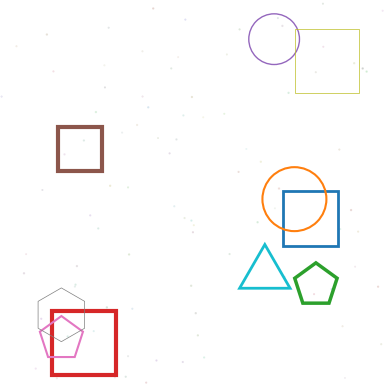[{"shape": "square", "thickness": 2, "radius": 0.35, "center": [0.807, 0.432]}, {"shape": "circle", "thickness": 1.5, "radius": 0.42, "center": [0.765, 0.483]}, {"shape": "pentagon", "thickness": 2.5, "radius": 0.29, "center": [0.821, 0.259]}, {"shape": "square", "thickness": 3, "radius": 0.41, "center": [0.219, 0.109]}, {"shape": "circle", "thickness": 1, "radius": 0.33, "center": [0.712, 0.898]}, {"shape": "square", "thickness": 3, "radius": 0.29, "center": [0.209, 0.613]}, {"shape": "pentagon", "thickness": 1.5, "radius": 0.29, "center": [0.159, 0.12]}, {"shape": "hexagon", "thickness": 0.5, "radius": 0.35, "center": [0.159, 0.182]}, {"shape": "square", "thickness": 0.5, "radius": 0.41, "center": [0.85, 0.842]}, {"shape": "triangle", "thickness": 2, "radius": 0.38, "center": [0.688, 0.289]}]